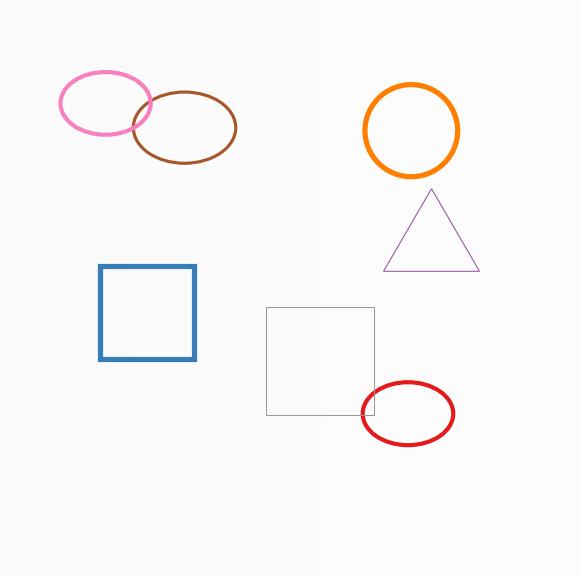[{"shape": "oval", "thickness": 2, "radius": 0.39, "center": [0.702, 0.283]}, {"shape": "square", "thickness": 2.5, "radius": 0.4, "center": [0.253, 0.458]}, {"shape": "triangle", "thickness": 0.5, "radius": 0.48, "center": [0.742, 0.577]}, {"shape": "circle", "thickness": 2.5, "radius": 0.4, "center": [0.708, 0.773]}, {"shape": "oval", "thickness": 1.5, "radius": 0.44, "center": [0.318, 0.778]}, {"shape": "oval", "thickness": 2, "radius": 0.39, "center": [0.182, 0.82]}, {"shape": "square", "thickness": 0.5, "radius": 0.47, "center": [0.55, 0.374]}]